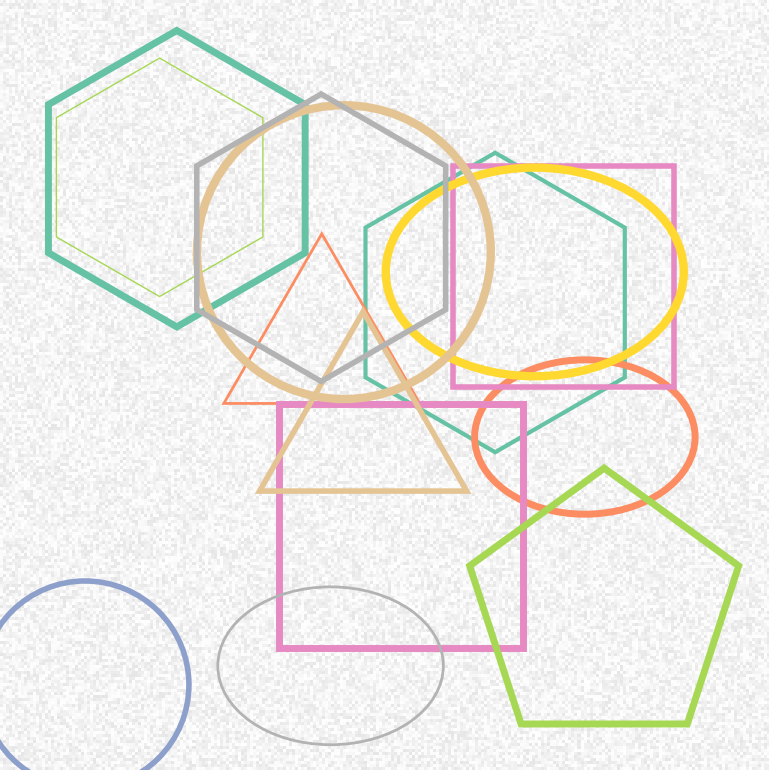[{"shape": "hexagon", "thickness": 1.5, "radius": 0.97, "center": [0.643, 0.607]}, {"shape": "hexagon", "thickness": 2.5, "radius": 0.96, "center": [0.23, 0.768]}, {"shape": "triangle", "thickness": 1, "radius": 0.73, "center": [0.418, 0.549]}, {"shape": "oval", "thickness": 2.5, "radius": 0.72, "center": [0.76, 0.432]}, {"shape": "circle", "thickness": 2, "radius": 0.67, "center": [0.111, 0.111]}, {"shape": "square", "thickness": 2.5, "radius": 0.79, "center": [0.52, 0.317]}, {"shape": "square", "thickness": 2, "radius": 0.72, "center": [0.732, 0.641]}, {"shape": "hexagon", "thickness": 0.5, "radius": 0.77, "center": [0.207, 0.77]}, {"shape": "pentagon", "thickness": 2.5, "radius": 0.92, "center": [0.785, 0.208]}, {"shape": "oval", "thickness": 3, "radius": 0.97, "center": [0.695, 0.647]}, {"shape": "circle", "thickness": 3, "radius": 0.95, "center": [0.447, 0.673]}, {"shape": "triangle", "thickness": 2, "radius": 0.78, "center": [0.472, 0.44]}, {"shape": "hexagon", "thickness": 2, "radius": 0.93, "center": [0.417, 0.691]}, {"shape": "oval", "thickness": 1, "radius": 0.73, "center": [0.429, 0.135]}]